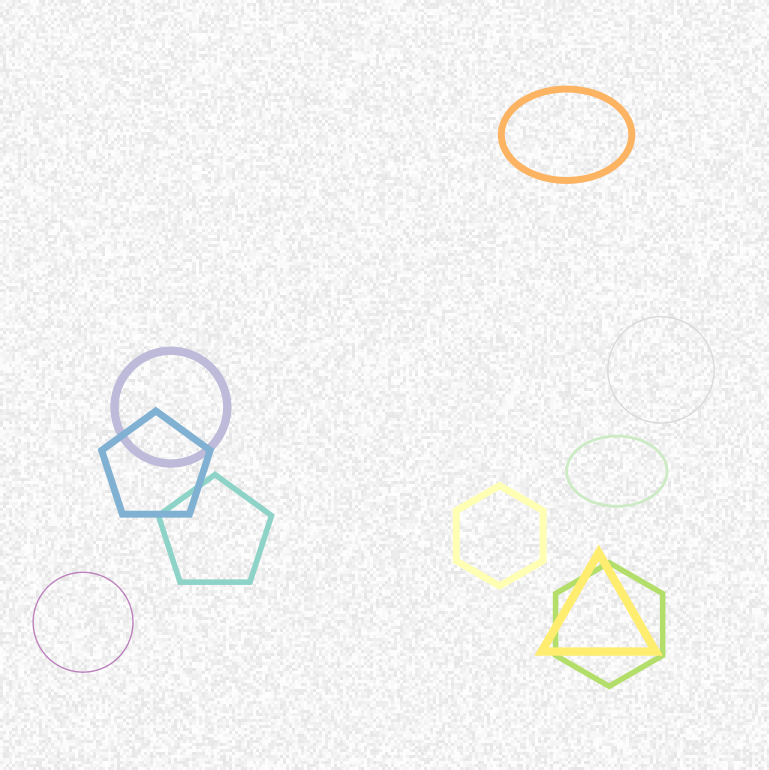[{"shape": "pentagon", "thickness": 2, "radius": 0.39, "center": [0.279, 0.306]}, {"shape": "hexagon", "thickness": 2.5, "radius": 0.33, "center": [0.649, 0.304]}, {"shape": "circle", "thickness": 3, "radius": 0.37, "center": [0.222, 0.471]}, {"shape": "pentagon", "thickness": 2.5, "radius": 0.37, "center": [0.202, 0.392]}, {"shape": "oval", "thickness": 2.5, "radius": 0.42, "center": [0.736, 0.825]}, {"shape": "hexagon", "thickness": 2, "radius": 0.4, "center": [0.791, 0.189]}, {"shape": "circle", "thickness": 0.5, "radius": 0.35, "center": [0.858, 0.52]}, {"shape": "circle", "thickness": 0.5, "radius": 0.32, "center": [0.108, 0.192]}, {"shape": "oval", "thickness": 1, "radius": 0.33, "center": [0.801, 0.388]}, {"shape": "triangle", "thickness": 3, "radius": 0.43, "center": [0.778, 0.197]}]